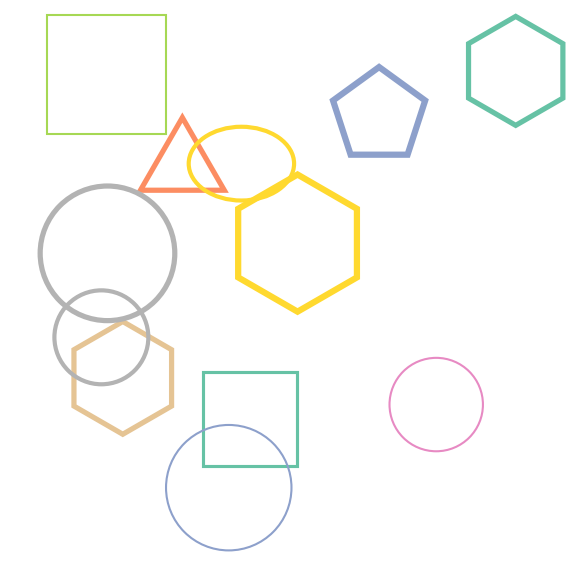[{"shape": "square", "thickness": 1.5, "radius": 0.41, "center": [0.433, 0.274]}, {"shape": "hexagon", "thickness": 2.5, "radius": 0.47, "center": [0.893, 0.876]}, {"shape": "triangle", "thickness": 2.5, "radius": 0.42, "center": [0.316, 0.712]}, {"shape": "pentagon", "thickness": 3, "radius": 0.42, "center": [0.656, 0.799]}, {"shape": "circle", "thickness": 1, "radius": 0.54, "center": [0.396, 0.155]}, {"shape": "circle", "thickness": 1, "radius": 0.4, "center": [0.755, 0.299]}, {"shape": "square", "thickness": 1, "radius": 0.52, "center": [0.184, 0.87]}, {"shape": "hexagon", "thickness": 3, "radius": 0.59, "center": [0.515, 0.578]}, {"shape": "oval", "thickness": 2, "radius": 0.46, "center": [0.418, 0.716]}, {"shape": "hexagon", "thickness": 2.5, "radius": 0.49, "center": [0.213, 0.345]}, {"shape": "circle", "thickness": 2, "radius": 0.41, "center": [0.176, 0.415]}, {"shape": "circle", "thickness": 2.5, "radius": 0.58, "center": [0.186, 0.56]}]